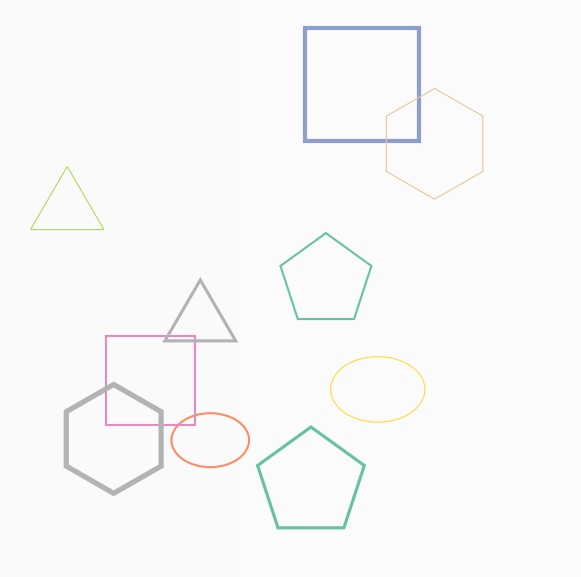[{"shape": "pentagon", "thickness": 1.5, "radius": 0.48, "center": [0.535, 0.163]}, {"shape": "pentagon", "thickness": 1, "radius": 0.41, "center": [0.561, 0.513]}, {"shape": "oval", "thickness": 1, "radius": 0.33, "center": [0.362, 0.237]}, {"shape": "square", "thickness": 2, "radius": 0.49, "center": [0.622, 0.853]}, {"shape": "square", "thickness": 1, "radius": 0.38, "center": [0.259, 0.34]}, {"shape": "triangle", "thickness": 0.5, "radius": 0.36, "center": [0.116, 0.638]}, {"shape": "oval", "thickness": 0.5, "radius": 0.41, "center": [0.65, 0.325]}, {"shape": "hexagon", "thickness": 0.5, "radius": 0.48, "center": [0.748, 0.75]}, {"shape": "hexagon", "thickness": 2.5, "radius": 0.47, "center": [0.196, 0.239]}, {"shape": "triangle", "thickness": 1.5, "radius": 0.35, "center": [0.345, 0.444]}]